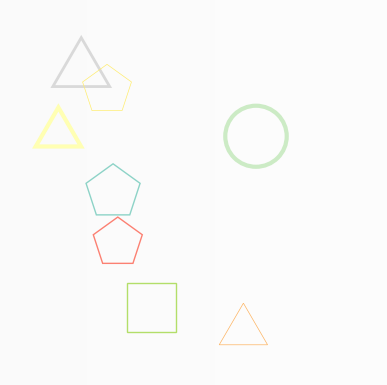[{"shape": "pentagon", "thickness": 1, "radius": 0.37, "center": [0.292, 0.501]}, {"shape": "triangle", "thickness": 3, "radius": 0.34, "center": [0.151, 0.653]}, {"shape": "pentagon", "thickness": 1, "radius": 0.33, "center": [0.304, 0.37]}, {"shape": "triangle", "thickness": 0.5, "radius": 0.36, "center": [0.628, 0.14]}, {"shape": "square", "thickness": 1, "radius": 0.32, "center": [0.39, 0.201]}, {"shape": "triangle", "thickness": 2, "radius": 0.42, "center": [0.21, 0.818]}, {"shape": "circle", "thickness": 3, "radius": 0.4, "center": [0.661, 0.646]}, {"shape": "pentagon", "thickness": 0.5, "radius": 0.33, "center": [0.276, 0.767]}]